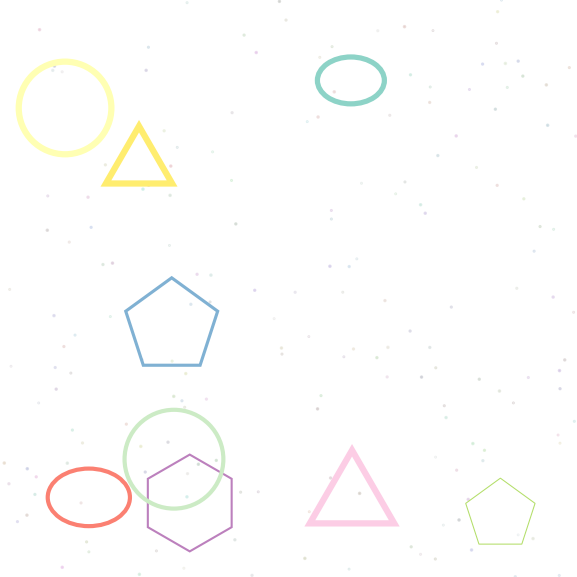[{"shape": "oval", "thickness": 2.5, "radius": 0.29, "center": [0.608, 0.86]}, {"shape": "circle", "thickness": 3, "radius": 0.4, "center": [0.113, 0.812]}, {"shape": "oval", "thickness": 2, "radius": 0.36, "center": [0.154, 0.138]}, {"shape": "pentagon", "thickness": 1.5, "radius": 0.42, "center": [0.297, 0.434]}, {"shape": "pentagon", "thickness": 0.5, "radius": 0.32, "center": [0.866, 0.108]}, {"shape": "triangle", "thickness": 3, "radius": 0.42, "center": [0.61, 0.135]}, {"shape": "hexagon", "thickness": 1, "radius": 0.42, "center": [0.329, 0.128]}, {"shape": "circle", "thickness": 2, "radius": 0.43, "center": [0.301, 0.204]}, {"shape": "triangle", "thickness": 3, "radius": 0.33, "center": [0.241, 0.714]}]